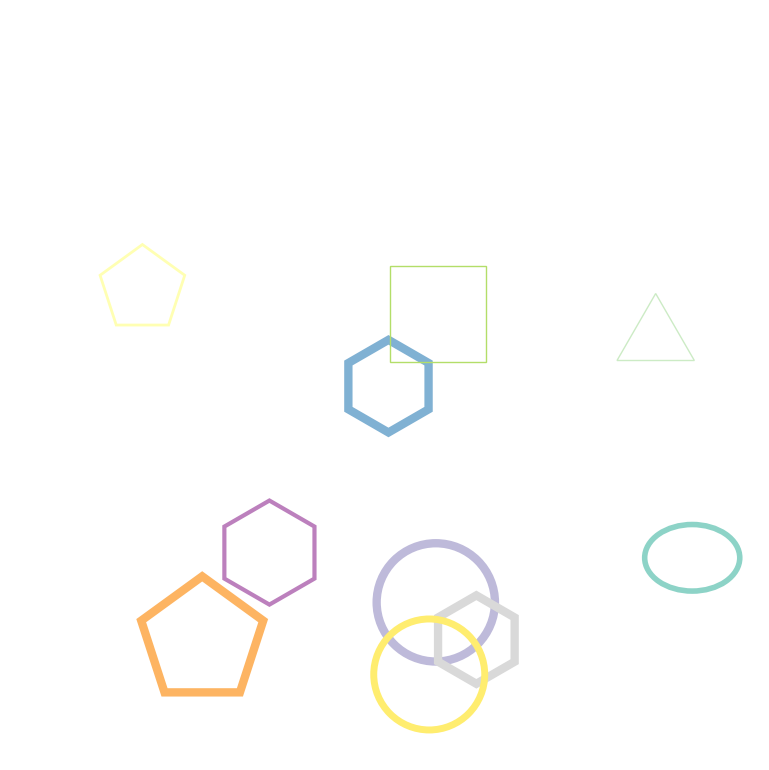[{"shape": "oval", "thickness": 2, "radius": 0.31, "center": [0.899, 0.276]}, {"shape": "pentagon", "thickness": 1, "radius": 0.29, "center": [0.185, 0.625]}, {"shape": "circle", "thickness": 3, "radius": 0.38, "center": [0.566, 0.218]}, {"shape": "hexagon", "thickness": 3, "radius": 0.3, "center": [0.505, 0.498]}, {"shape": "pentagon", "thickness": 3, "radius": 0.42, "center": [0.263, 0.168]}, {"shape": "square", "thickness": 0.5, "radius": 0.31, "center": [0.569, 0.592]}, {"shape": "hexagon", "thickness": 3, "radius": 0.29, "center": [0.619, 0.169]}, {"shape": "hexagon", "thickness": 1.5, "radius": 0.34, "center": [0.35, 0.282]}, {"shape": "triangle", "thickness": 0.5, "radius": 0.29, "center": [0.852, 0.561]}, {"shape": "circle", "thickness": 2.5, "radius": 0.36, "center": [0.557, 0.124]}]